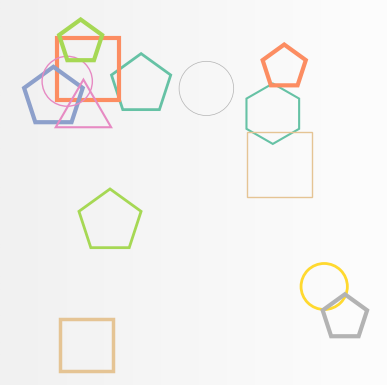[{"shape": "pentagon", "thickness": 2, "radius": 0.4, "center": [0.364, 0.78]}, {"shape": "hexagon", "thickness": 1.5, "radius": 0.39, "center": [0.704, 0.705]}, {"shape": "square", "thickness": 3, "radius": 0.4, "center": [0.227, 0.821]}, {"shape": "pentagon", "thickness": 3, "radius": 0.29, "center": [0.733, 0.826]}, {"shape": "pentagon", "thickness": 3, "radius": 0.4, "center": [0.138, 0.747]}, {"shape": "triangle", "thickness": 1.5, "radius": 0.41, "center": [0.215, 0.711]}, {"shape": "circle", "thickness": 1, "radius": 0.32, "center": [0.173, 0.789]}, {"shape": "pentagon", "thickness": 3, "radius": 0.29, "center": [0.208, 0.891]}, {"shape": "pentagon", "thickness": 2, "radius": 0.42, "center": [0.284, 0.425]}, {"shape": "circle", "thickness": 2, "radius": 0.3, "center": [0.837, 0.256]}, {"shape": "square", "thickness": 1, "radius": 0.42, "center": [0.721, 0.572]}, {"shape": "square", "thickness": 2.5, "radius": 0.34, "center": [0.223, 0.103]}, {"shape": "pentagon", "thickness": 3, "radius": 0.3, "center": [0.89, 0.175]}, {"shape": "circle", "thickness": 0.5, "radius": 0.35, "center": [0.533, 0.77]}]